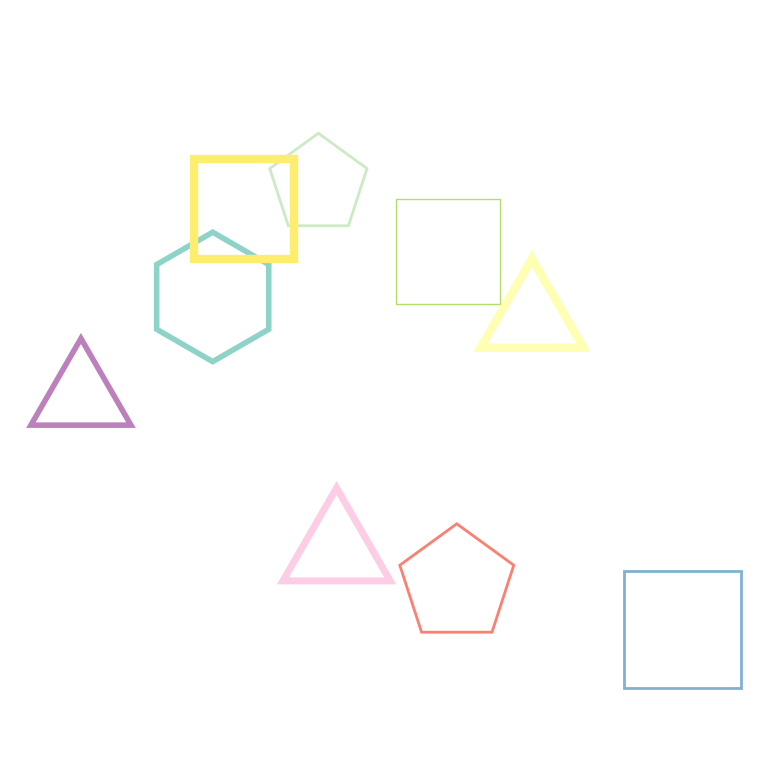[{"shape": "hexagon", "thickness": 2, "radius": 0.42, "center": [0.276, 0.614]}, {"shape": "triangle", "thickness": 3, "radius": 0.39, "center": [0.691, 0.587]}, {"shape": "pentagon", "thickness": 1, "radius": 0.39, "center": [0.593, 0.242]}, {"shape": "square", "thickness": 1, "radius": 0.38, "center": [0.886, 0.182]}, {"shape": "square", "thickness": 0.5, "radius": 0.34, "center": [0.582, 0.673]}, {"shape": "triangle", "thickness": 2.5, "radius": 0.4, "center": [0.437, 0.286]}, {"shape": "triangle", "thickness": 2, "radius": 0.38, "center": [0.105, 0.485]}, {"shape": "pentagon", "thickness": 1, "radius": 0.33, "center": [0.413, 0.761]}, {"shape": "square", "thickness": 3, "radius": 0.32, "center": [0.317, 0.729]}]